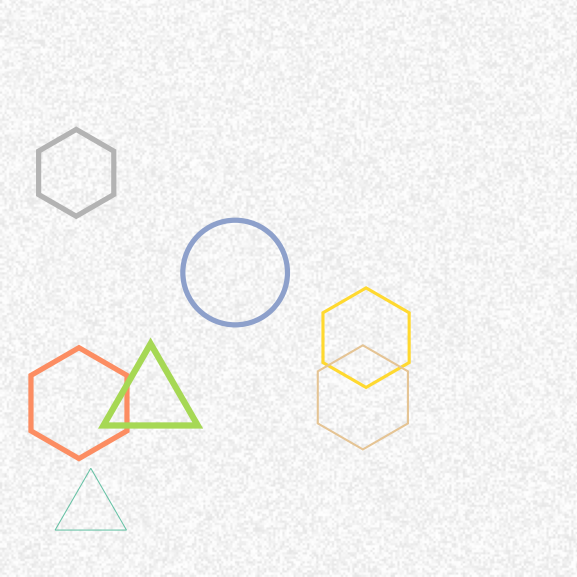[{"shape": "triangle", "thickness": 0.5, "radius": 0.36, "center": [0.157, 0.117]}, {"shape": "hexagon", "thickness": 2.5, "radius": 0.48, "center": [0.137, 0.301]}, {"shape": "circle", "thickness": 2.5, "radius": 0.45, "center": [0.407, 0.527]}, {"shape": "triangle", "thickness": 3, "radius": 0.47, "center": [0.261, 0.31]}, {"shape": "hexagon", "thickness": 1.5, "radius": 0.43, "center": [0.634, 0.414]}, {"shape": "hexagon", "thickness": 1, "radius": 0.45, "center": [0.628, 0.311]}, {"shape": "hexagon", "thickness": 2.5, "radius": 0.38, "center": [0.132, 0.7]}]